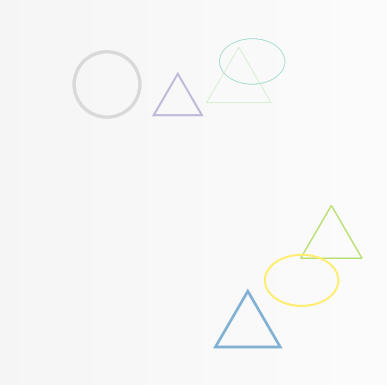[{"shape": "oval", "thickness": 0.5, "radius": 0.42, "center": [0.651, 0.84]}, {"shape": "triangle", "thickness": 1.5, "radius": 0.36, "center": [0.459, 0.737]}, {"shape": "triangle", "thickness": 2, "radius": 0.48, "center": [0.64, 0.147]}, {"shape": "triangle", "thickness": 1, "radius": 0.46, "center": [0.855, 0.375]}, {"shape": "circle", "thickness": 2.5, "radius": 0.42, "center": [0.276, 0.781]}, {"shape": "triangle", "thickness": 0.5, "radius": 0.48, "center": [0.616, 0.781]}, {"shape": "oval", "thickness": 1.5, "radius": 0.47, "center": [0.778, 0.272]}]